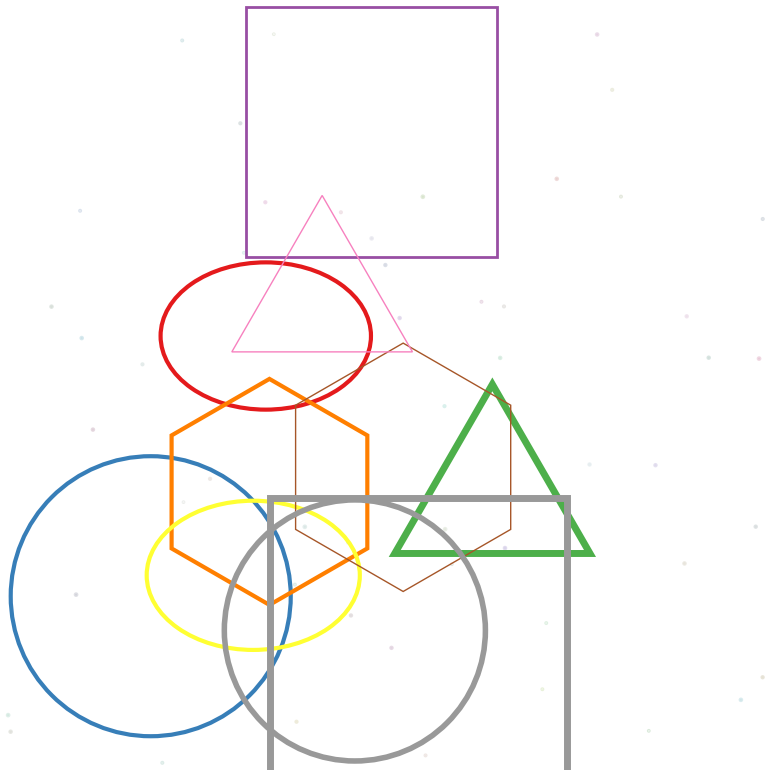[{"shape": "oval", "thickness": 1.5, "radius": 0.68, "center": [0.345, 0.564]}, {"shape": "circle", "thickness": 1.5, "radius": 0.91, "center": [0.196, 0.226]}, {"shape": "triangle", "thickness": 2.5, "radius": 0.73, "center": [0.639, 0.354]}, {"shape": "square", "thickness": 1, "radius": 0.81, "center": [0.483, 0.829]}, {"shape": "hexagon", "thickness": 1.5, "radius": 0.73, "center": [0.35, 0.361]}, {"shape": "oval", "thickness": 1.5, "radius": 0.69, "center": [0.329, 0.253]}, {"shape": "hexagon", "thickness": 0.5, "radius": 0.81, "center": [0.524, 0.393]}, {"shape": "triangle", "thickness": 0.5, "radius": 0.68, "center": [0.418, 0.611]}, {"shape": "circle", "thickness": 2, "radius": 0.85, "center": [0.461, 0.181]}, {"shape": "square", "thickness": 2.5, "radius": 0.96, "center": [0.544, 0.161]}]